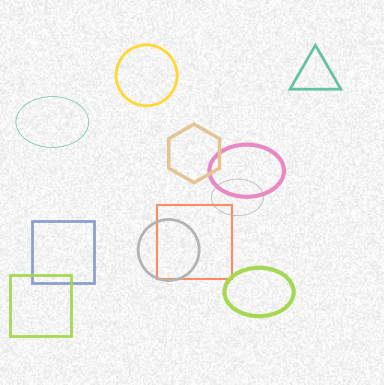[{"shape": "triangle", "thickness": 2, "radius": 0.38, "center": [0.819, 0.806]}, {"shape": "oval", "thickness": 0.5, "radius": 0.47, "center": [0.136, 0.683]}, {"shape": "square", "thickness": 1.5, "radius": 0.48, "center": [0.505, 0.371]}, {"shape": "square", "thickness": 2, "radius": 0.4, "center": [0.163, 0.344]}, {"shape": "oval", "thickness": 3, "radius": 0.48, "center": [0.641, 0.557]}, {"shape": "square", "thickness": 2, "radius": 0.39, "center": [0.105, 0.206]}, {"shape": "oval", "thickness": 3, "radius": 0.45, "center": [0.673, 0.242]}, {"shape": "circle", "thickness": 2, "radius": 0.4, "center": [0.381, 0.804]}, {"shape": "hexagon", "thickness": 2.5, "radius": 0.38, "center": [0.504, 0.602]}, {"shape": "oval", "thickness": 0.5, "radius": 0.34, "center": [0.617, 0.487]}, {"shape": "circle", "thickness": 2, "radius": 0.4, "center": [0.438, 0.351]}]